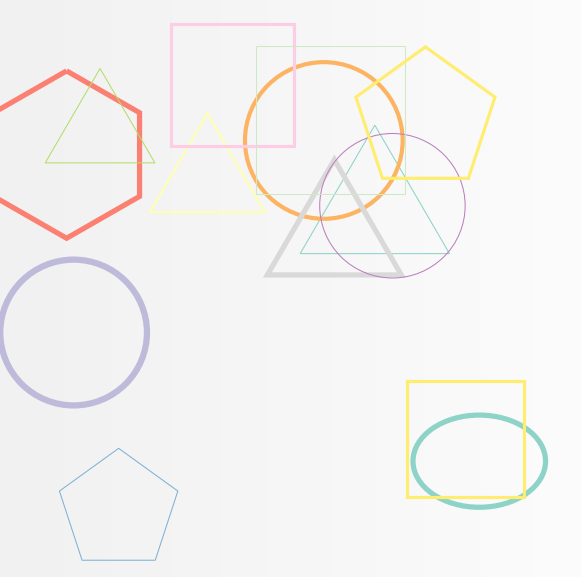[{"shape": "triangle", "thickness": 0.5, "radius": 0.74, "center": [0.645, 0.634]}, {"shape": "oval", "thickness": 2.5, "radius": 0.57, "center": [0.825, 0.201]}, {"shape": "triangle", "thickness": 1, "radius": 0.57, "center": [0.357, 0.689]}, {"shape": "circle", "thickness": 3, "radius": 0.63, "center": [0.127, 0.423]}, {"shape": "hexagon", "thickness": 2.5, "radius": 0.72, "center": [0.115, 0.731]}, {"shape": "pentagon", "thickness": 0.5, "radius": 0.54, "center": [0.204, 0.116]}, {"shape": "circle", "thickness": 2, "radius": 0.68, "center": [0.557, 0.756]}, {"shape": "triangle", "thickness": 0.5, "radius": 0.54, "center": [0.172, 0.772]}, {"shape": "square", "thickness": 1.5, "radius": 0.53, "center": [0.4, 0.852]}, {"shape": "triangle", "thickness": 2.5, "radius": 0.67, "center": [0.575, 0.59]}, {"shape": "circle", "thickness": 0.5, "radius": 0.63, "center": [0.675, 0.643]}, {"shape": "square", "thickness": 0.5, "radius": 0.64, "center": [0.568, 0.792]}, {"shape": "square", "thickness": 1.5, "radius": 0.51, "center": [0.801, 0.239]}, {"shape": "pentagon", "thickness": 1.5, "radius": 0.63, "center": [0.732, 0.792]}]